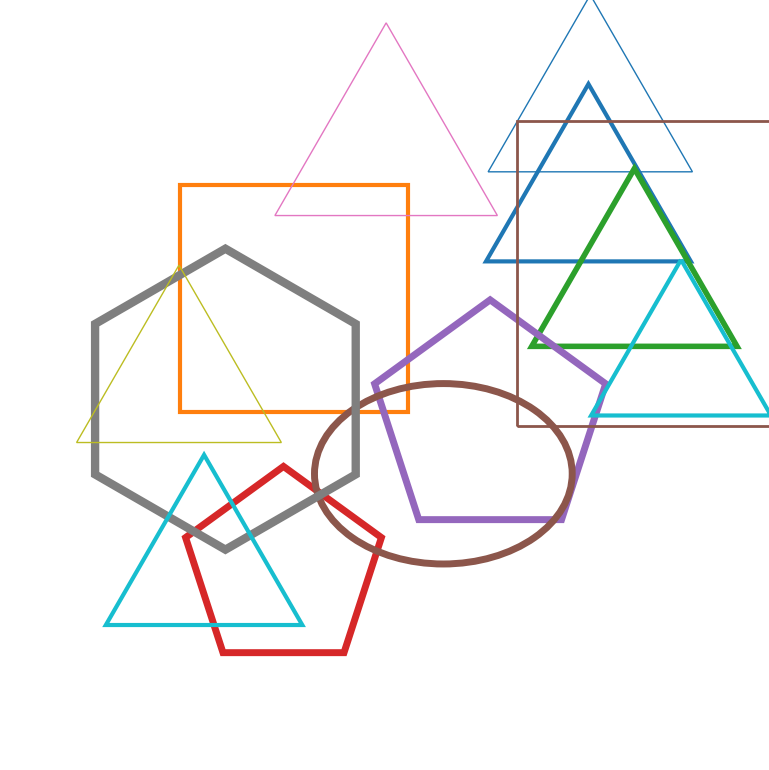[{"shape": "triangle", "thickness": 1.5, "radius": 0.77, "center": [0.764, 0.737]}, {"shape": "triangle", "thickness": 0.5, "radius": 0.77, "center": [0.767, 0.853]}, {"shape": "square", "thickness": 1.5, "radius": 0.74, "center": [0.382, 0.612]}, {"shape": "triangle", "thickness": 2, "radius": 0.77, "center": [0.824, 0.627]}, {"shape": "pentagon", "thickness": 2.5, "radius": 0.67, "center": [0.368, 0.261]}, {"shape": "pentagon", "thickness": 2.5, "radius": 0.79, "center": [0.637, 0.453]}, {"shape": "oval", "thickness": 2.5, "radius": 0.84, "center": [0.576, 0.385]}, {"shape": "square", "thickness": 1, "radius": 0.99, "center": [0.869, 0.645]}, {"shape": "triangle", "thickness": 0.5, "radius": 0.83, "center": [0.501, 0.803]}, {"shape": "hexagon", "thickness": 3, "radius": 0.98, "center": [0.293, 0.482]}, {"shape": "triangle", "thickness": 0.5, "radius": 0.77, "center": [0.232, 0.502]}, {"shape": "triangle", "thickness": 1.5, "radius": 0.74, "center": [0.265, 0.262]}, {"shape": "triangle", "thickness": 1.5, "radius": 0.67, "center": [0.884, 0.528]}]